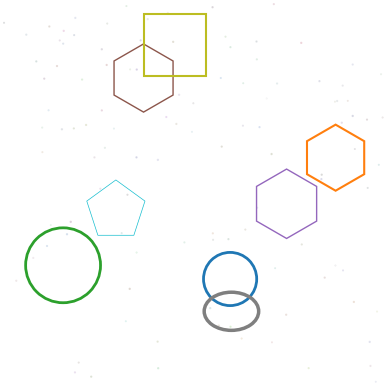[{"shape": "circle", "thickness": 2, "radius": 0.35, "center": [0.598, 0.275]}, {"shape": "hexagon", "thickness": 1.5, "radius": 0.43, "center": [0.872, 0.59]}, {"shape": "circle", "thickness": 2, "radius": 0.49, "center": [0.164, 0.311]}, {"shape": "hexagon", "thickness": 1, "radius": 0.45, "center": [0.744, 0.471]}, {"shape": "hexagon", "thickness": 1, "radius": 0.44, "center": [0.373, 0.797]}, {"shape": "oval", "thickness": 2.5, "radius": 0.35, "center": [0.601, 0.191]}, {"shape": "square", "thickness": 1.5, "radius": 0.4, "center": [0.455, 0.883]}, {"shape": "pentagon", "thickness": 0.5, "radius": 0.4, "center": [0.301, 0.453]}]